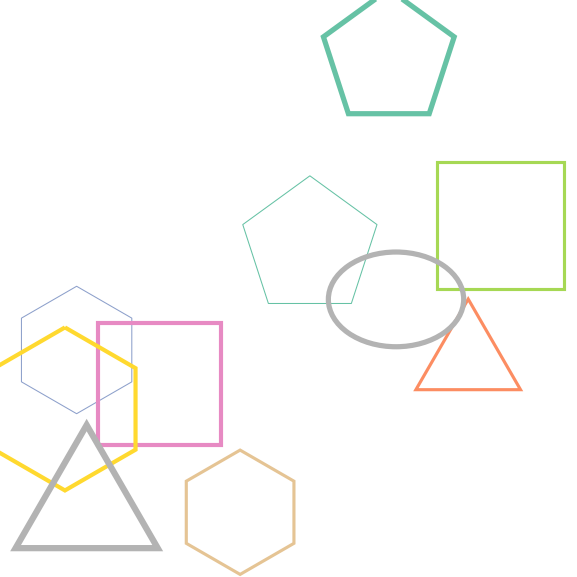[{"shape": "pentagon", "thickness": 2.5, "radius": 0.6, "center": [0.673, 0.899]}, {"shape": "pentagon", "thickness": 0.5, "radius": 0.61, "center": [0.537, 0.572]}, {"shape": "triangle", "thickness": 1.5, "radius": 0.52, "center": [0.811, 0.377]}, {"shape": "hexagon", "thickness": 0.5, "radius": 0.55, "center": [0.133, 0.393]}, {"shape": "square", "thickness": 2, "radius": 0.53, "center": [0.276, 0.334]}, {"shape": "square", "thickness": 1.5, "radius": 0.55, "center": [0.866, 0.609]}, {"shape": "hexagon", "thickness": 2, "radius": 0.71, "center": [0.112, 0.291]}, {"shape": "hexagon", "thickness": 1.5, "radius": 0.54, "center": [0.416, 0.112]}, {"shape": "oval", "thickness": 2.5, "radius": 0.59, "center": [0.686, 0.481]}, {"shape": "triangle", "thickness": 3, "radius": 0.71, "center": [0.15, 0.121]}]